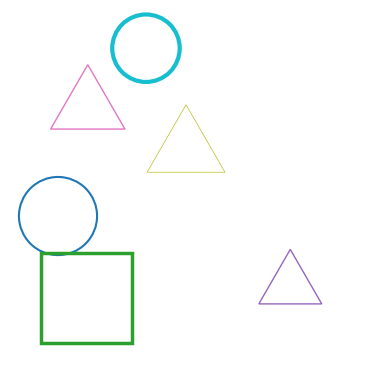[{"shape": "circle", "thickness": 1.5, "radius": 0.51, "center": [0.151, 0.439]}, {"shape": "square", "thickness": 2.5, "radius": 0.59, "center": [0.225, 0.226]}, {"shape": "triangle", "thickness": 1, "radius": 0.47, "center": [0.754, 0.258]}, {"shape": "triangle", "thickness": 1, "radius": 0.56, "center": [0.228, 0.721]}, {"shape": "triangle", "thickness": 0.5, "radius": 0.58, "center": [0.483, 0.611]}, {"shape": "circle", "thickness": 3, "radius": 0.44, "center": [0.379, 0.875]}]